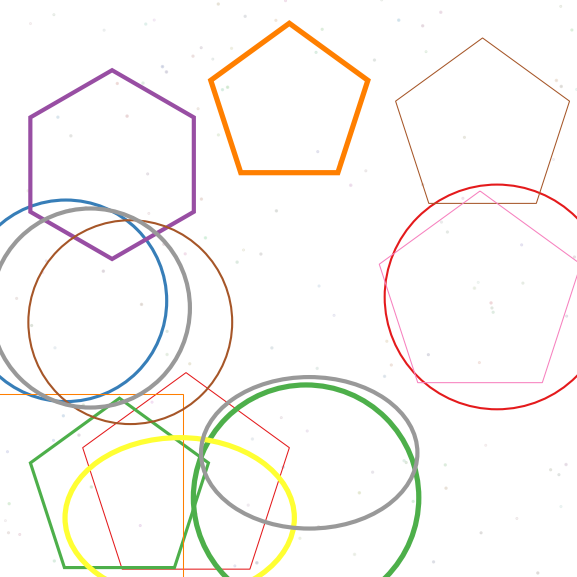[{"shape": "pentagon", "thickness": 0.5, "radius": 0.94, "center": [0.322, 0.166]}, {"shape": "circle", "thickness": 1, "radius": 0.97, "center": [0.861, 0.485]}, {"shape": "circle", "thickness": 1.5, "radius": 0.87, "center": [0.114, 0.478]}, {"shape": "pentagon", "thickness": 1.5, "radius": 0.81, "center": [0.207, 0.147]}, {"shape": "circle", "thickness": 2.5, "radius": 0.98, "center": [0.53, 0.137]}, {"shape": "hexagon", "thickness": 2, "radius": 0.82, "center": [0.194, 0.714]}, {"shape": "square", "thickness": 0.5, "radius": 0.83, "center": [0.151, 0.151]}, {"shape": "pentagon", "thickness": 2.5, "radius": 0.72, "center": [0.501, 0.816]}, {"shape": "oval", "thickness": 2.5, "radius": 0.99, "center": [0.311, 0.102]}, {"shape": "pentagon", "thickness": 0.5, "radius": 0.79, "center": [0.836, 0.775]}, {"shape": "circle", "thickness": 1, "radius": 0.88, "center": [0.226, 0.441]}, {"shape": "pentagon", "thickness": 0.5, "radius": 0.92, "center": [0.831, 0.485]}, {"shape": "circle", "thickness": 2, "radius": 0.86, "center": [0.157, 0.466]}, {"shape": "oval", "thickness": 2, "radius": 0.94, "center": [0.535, 0.215]}]